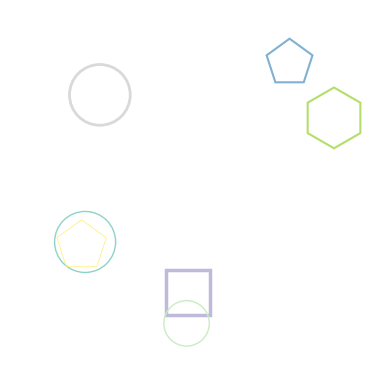[{"shape": "circle", "thickness": 1, "radius": 0.4, "center": [0.221, 0.372]}, {"shape": "square", "thickness": 2.5, "radius": 0.29, "center": [0.488, 0.24]}, {"shape": "pentagon", "thickness": 1.5, "radius": 0.31, "center": [0.752, 0.837]}, {"shape": "hexagon", "thickness": 1.5, "radius": 0.39, "center": [0.868, 0.694]}, {"shape": "circle", "thickness": 2, "radius": 0.39, "center": [0.259, 0.754]}, {"shape": "circle", "thickness": 1, "radius": 0.3, "center": [0.485, 0.16]}, {"shape": "pentagon", "thickness": 0.5, "radius": 0.34, "center": [0.212, 0.362]}]